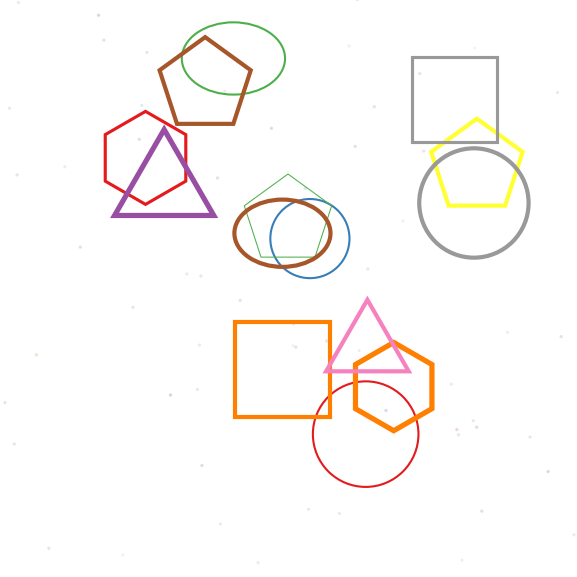[{"shape": "hexagon", "thickness": 1.5, "radius": 0.4, "center": [0.252, 0.726]}, {"shape": "circle", "thickness": 1, "radius": 0.46, "center": [0.633, 0.247]}, {"shape": "circle", "thickness": 1, "radius": 0.34, "center": [0.537, 0.586]}, {"shape": "pentagon", "thickness": 0.5, "radius": 0.4, "center": [0.499, 0.618]}, {"shape": "oval", "thickness": 1, "radius": 0.45, "center": [0.404, 0.898]}, {"shape": "triangle", "thickness": 2.5, "radius": 0.5, "center": [0.284, 0.676]}, {"shape": "hexagon", "thickness": 2.5, "radius": 0.38, "center": [0.682, 0.33]}, {"shape": "square", "thickness": 2, "radius": 0.41, "center": [0.489, 0.36]}, {"shape": "pentagon", "thickness": 2, "radius": 0.42, "center": [0.826, 0.71]}, {"shape": "oval", "thickness": 2, "radius": 0.42, "center": [0.489, 0.595]}, {"shape": "pentagon", "thickness": 2, "radius": 0.42, "center": [0.355, 0.852]}, {"shape": "triangle", "thickness": 2, "radius": 0.41, "center": [0.636, 0.397]}, {"shape": "circle", "thickness": 2, "radius": 0.47, "center": [0.821, 0.648]}, {"shape": "square", "thickness": 1.5, "radius": 0.37, "center": [0.787, 0.826]}]